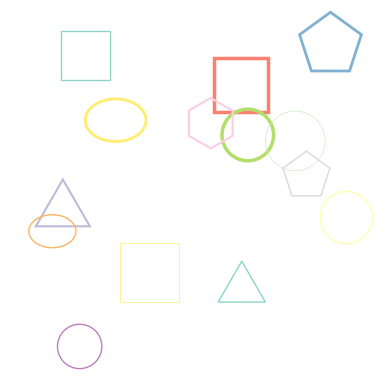[{"shape": "square", "thickness": 1, "radius": 0.32, "center": [0.223, 0.856]}, {"shape": "triangle", "thickness": 1, "radius": 0.35, "center": [0.628, 0.251]}, {"shape": "circle", "thickness": 1, "radius": 0.34, "center": [0.9, 0.435]}, {"shape": "triangle", "thickness": 1.5, "radius": 0.4, "center": [0.163, 0.453]}, {"shape": "square", "thickness": 2.5, "radius": 0.35, "center": [0.627, 0.78]}, {"shape": "pentagon", "thickness": 2, "radius": 0.42, "center": [0.858, 0.884]}, {"shape": "oval", "thickness": 1, "radius": 0.31, "center": [0.136, 0.399]}, {"shape": "circle", "thickness": 2.5, "radius": 0.34, "center": [0.644, 0.649]}, {"shape": "hexagon", "thickness": 1.5, "radius": 0.33, "center": [0.547, 0.68]}, {"shape": "pentagon", "thickness": 1, "radius": 0.32, "center": [0.796, 0.543]}, {"shape": "circle", "thickness": 1, "radius": 0.29, "center": [0.207, 0.1]}, {"shape": "circle", "thickness": 0.5, "radius": 0.39, "center": [0.767, 0.634]}, {"shape": "oval", "thickness": 2, "radius": 0.4, "center": [0.3, 0.688]}, {"shape": "square", "thickness": 0.5, "radius": 0.38, "center": [0.388, 0.292]}]